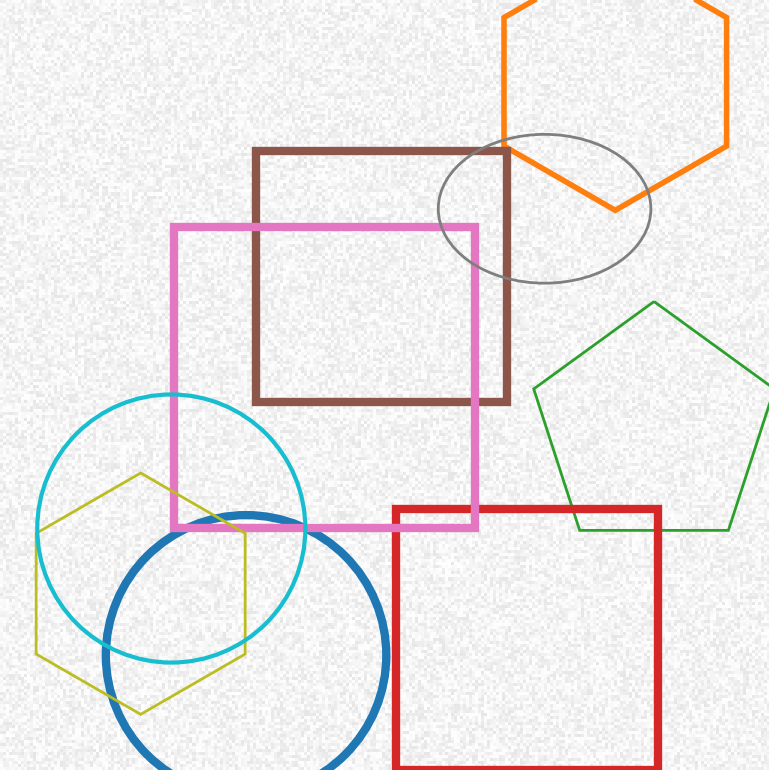[{"shape": "circle", "thickness": 3, "radius": 0.91, "center": [0.32, 0.149]}, {"shape": "hexagon", "thickness": 2, "radius": 0.83, "center": [0.799, 0.894]}, {"shape": "pentagon", "thickness": 1, "radius": 0.82, "center": [0.849, 0.444]}, {"shape": "square", "thickness": 3, "radius": 0.85, "center": [0.685, 0.169]}, {"shape": "square", "thickness": 3, "radius": 0.81, "center": [0.496, 0.641]}, {"shape": "square", "thickness": 3, "radius": 0.98, "center": [0.421, 0.51]}, {"shape": "oval", "thickness": 1, "radius": 0.69, "center": [0.707, 0.729]}, {"shape": "hexagon", "thickness": 1, "radius": 0.78, "center": [0.183, 0.229]}, {"shape": "circle", "thickness": 1.5, "radius": 0.87, "center": [0.222, 0.314]}]